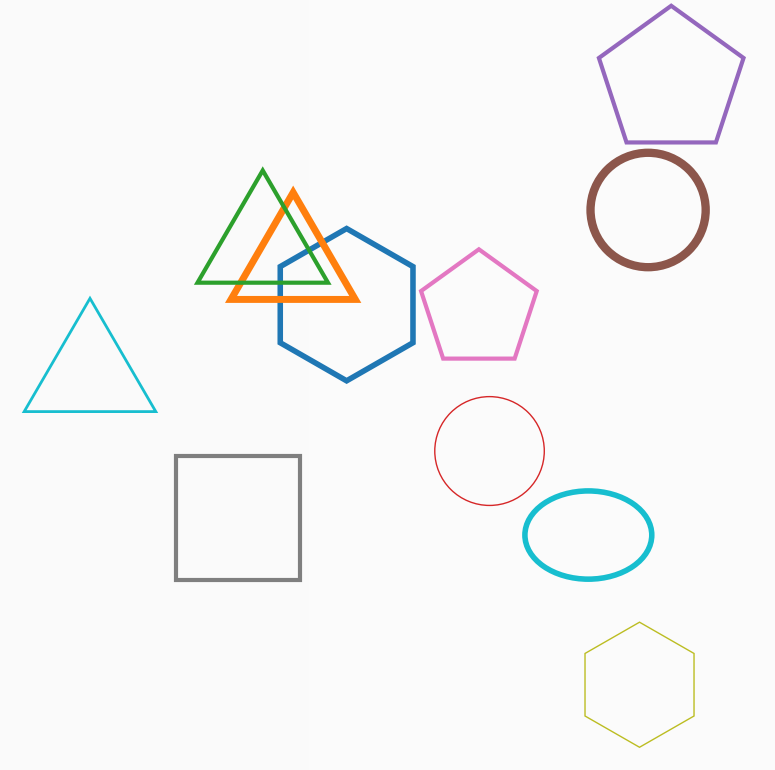[{"shape": "hexagon", "thickness": 2, "radius": 0.49, "center": [0.447, 0.604]}, {"shape": "triangle", "thickness": 2.5, "radius": 0.46, "center": [0.378, 0.657]}, {"shape": "triangle", "thickness": 1.5, "radius": 0.49, "center": [0.339, 0.681]}, {"shape": "circle", "thickness": 0.5, "radius": 0.35, "center": [0.632, 0.414]}, {"shape": "pentagon", "thickness": 1.5, "radius": 0.49, "center": [0.866, 0.894]}, {"shape": "circle", "thickness": 3, "radius": 0.37, "center": [0.836, 0.727]}, {"shape": "pentagon", "thickness": 1.5, "radius": 0.39, "center": [0.618, 0.598]}, {"shape": "square", "thickness": 1.5, "radius": 0.4, "center": [0.308, 0.327]}, {"shape": "hexagon", "thickness": 0.5, "radius": 0.41, "center": [0.825, 0.111]}, {"shape": "triangle", "thickness": 1, "radius": 0.49, "center": [0.116, 0.514]}, {"shape": "oval", "thickness": 2, "radius": 0.41, "center": [0.759, 0.305]}]